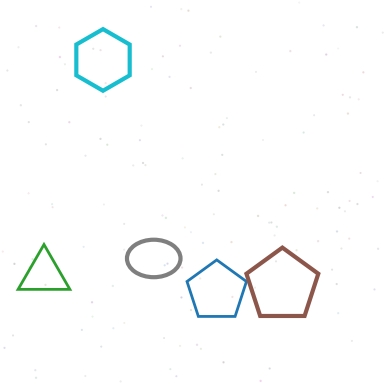[{"shape": "pentagon", "thickness": 2, "radius": 0.41, "center": [0.563, 0.244]}, {"shape": "triangle", "thickness": 2, "radius": 0.39, "center": [0.114, 0.287]}, {"shape": "pentagon", "thickness": 3, "radius": 0.49, "center": [0.733, 0.259]}, {"shape": "oval", "thickness": 3, "radius": 0.35, "center": [0.399, 0.329]}, {"shape": "hexagon", "thickness": 3, "radius": 0.4, "center": [0.268, 0.844]}]